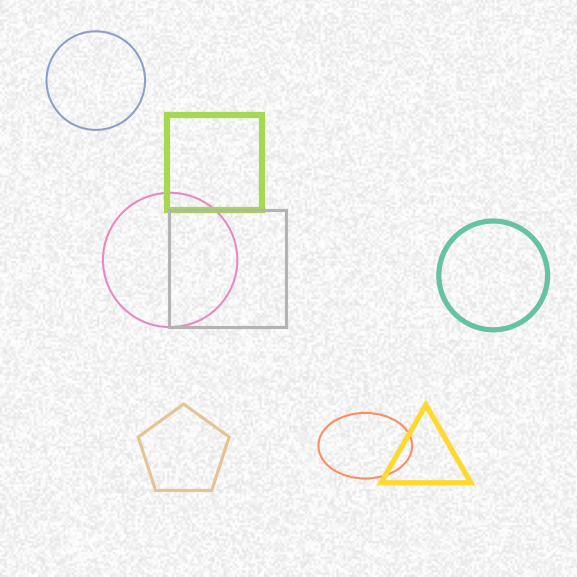[{"shape": "circle", "thickness": 2.5, "radius": 0.47, "center": [0.854, 0.522]}, {"shape": "oval", "thickness": 1, "radius": 0.41, "center": [0.633, 0.227]}, {"shape": "circle", "thickness": 1, "radius": 0.43, "center": [0.166, 0.86]}, {"shape": "circle", "thickness": 1, "radius": 0.58, "center": [0.295, 0.549]}, {"shape": "square", "thickness": 3, "radius": 0.41, "center": [0.371, 0.718]}, {"shape": "triangle", "thickness": 2.5, "radius": 0.45, "center": [0.737, 0.208]}, {"shape": "pentagon", "thickness": 1.5, "radius": 0.41, "center": [0.318, 0.217]}, {"shape": "square", "thickness": 1.5, "radius": 0.51, "center": [0.394, 0.534]}]